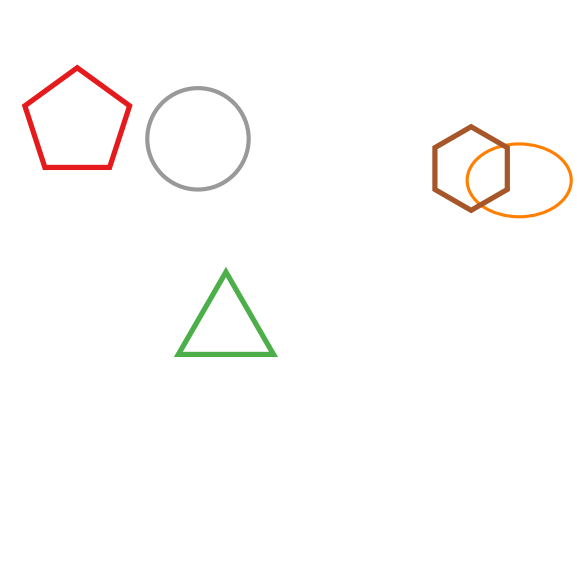[{"shape": "pentagon", "thickness": 2.5, "radius": 0.48, "center": [0.134, 0.786]}, {"shape": "triangle", "thickness": 2.5, "radius": 0.48, "center": [0.391, 0.433]}, {"shape": "oval", "thickness": 1.5, "radius": 0.45, "center": [0.899, 0.687]}, {"shape": "hexagon", "thickness": 2.5, "radius": 0.36, "center": [0.816, 0.707]}, {"shape": "circle", "thickness": 2, "radius": 0.44, "center": [0.343, 0.759]}]